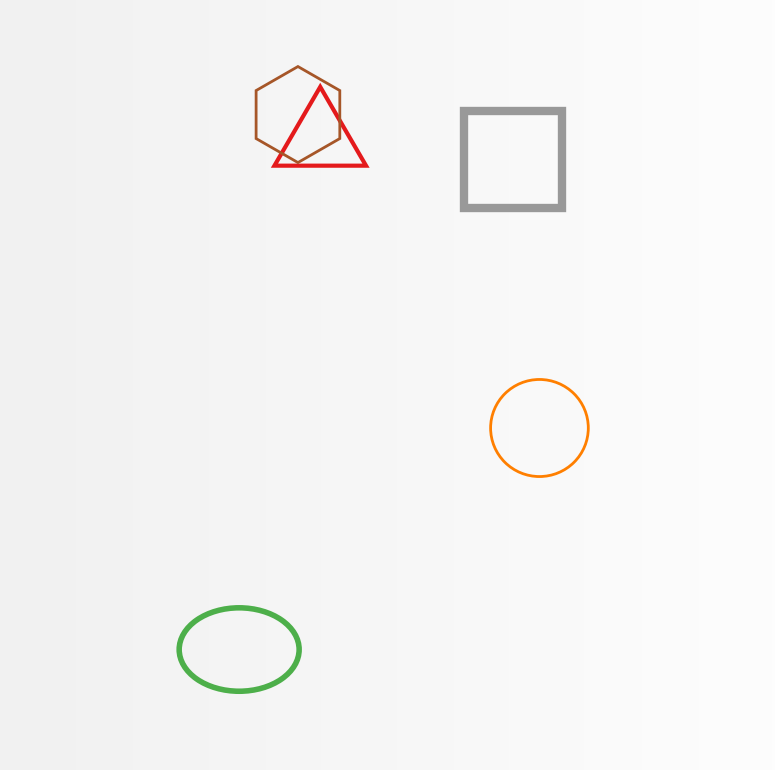[{"shape": "triangle", "thickness": 1.5, "radius": 0.34, "center": [0.413, 0.819]}, {"shape": "oval", "thickness": 2, "radius": 0.39, "center": [0.309, 0.156]}, {"shape": "circle", "thickness": 1, "radius": 0.32, "center": [0.696, 0.444]}, {"shape": "hexagon", "thickness": 1, "radius": 0.31, "center": [0.384, 0.851]}, {"shape": "square", "thickness": 3, "radius": 0.32, "center": [0.662, 0.793]}]